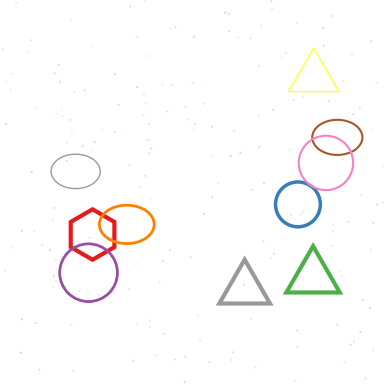[{"shape": "hexagon", "thickness": 3, "radius": 0.33, "center": [0.24, 0.391]}, {"shape": "circle", "thickness": 2.5, "radius": 0.29, "center": [0.774, 0.469]}, {"shape": "triangle", "thickness": 3, "radius": 0.4, "center": [0.813, 0.28]}, {"shape": "circle", "thickness": 2, "radius": 0.37, "center": [0.23, 0.292]}, {"shape": "oval", "thickness": 2, "radius": 0.36, "center": [0.329, 0.417]}, {"shape": "triangle", "thickness": 1, "radius": 0.38, "center": [0.815, 0.8]}, {"shape": "oval", "thickness": 1.5, "radius": 0.33, "center": [0.876, 0.643]}, {"shape": "circle", "thickness": 1.5, "radius": 0.35, "center": [0.847, 0.577]}, {"shape": "oval", "thickness": 1, "radius": 0.32, "center": [0.196, 0.555]}, {"shape": "triangle", "thickness": 3, "radius": 0.38, "center": [0.635, 0.25]}]